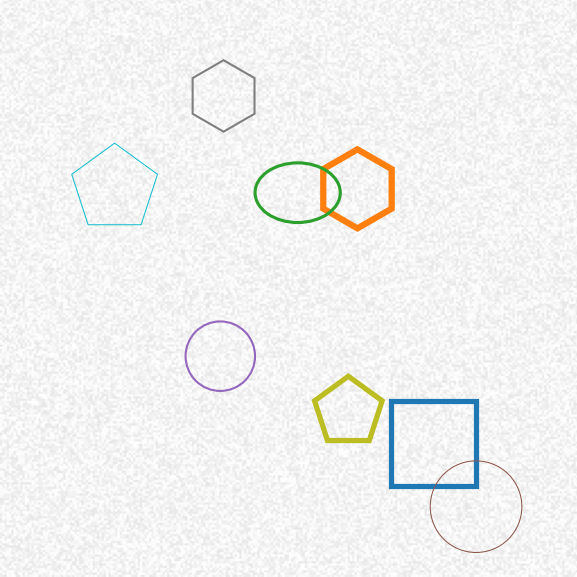[{"shape": "square", "thickness": 2.5, "radius": 0.37, "center": [0.75, 0.231]}, {"shape": "hexagon", "thickness": 3, "radius": 0.34, "center": [0.619, 0.672]}, {"shape": "oval", "thickness": 1.5, "radius": 0.37, "center": [0.515, 0.665]}, {"shape": "circle", "thickness": 1, "radius": 0.3, "center": [0.381, 0.382]}, {"shape": "circle", "thickness": 0.5, "radius": 0.4, "center": [0.824, 0.122]}, {"shape": "hexagon", "thickness": 1, "radius": 0.31, "center": [0.387, 0.833]}, {"shape": "pentagon", "thickness": 2.5, "radius": 0.31, "center": [0.603, 0.286]}, {"shape": "pentagon", "thickness": 0.5, "radius": 0.39, "center": [0.198, 0.673]}]